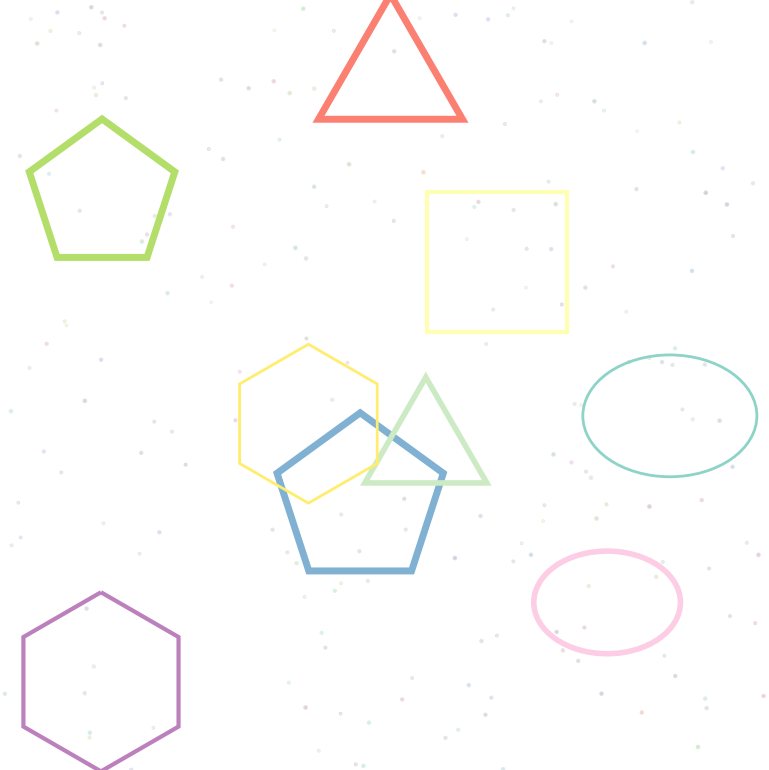[{"shape": "oval", "thickness": 1, "radius": 0.57, "center": [0.87, 0.46]}, {"shape": "square", "thickness": 1.5, "radius": 0.45, "center": [0.645, 0.66]}, {"shape": "triangle", "thickness": 2.5, "radius": 0.54, "center": [0.507, 0.899]}, {"shape": "pentagon", "thickness": 2.5, "radius": 0.57, "center": [0.468, 0.35]}, {"shape": "pentagon", "thickness": 2.5, "radius": 0.5, "center": [0.133, 0.746]}, {"shape": "oval", "thickness": 2, "radius": 0.48, "center": [0.788, 0.218]}, {"shape": "hexagon", "thickness": 1.5, "radius": 0.58, "center": [0.131, 0.115]}, {"shape": "triangle", "thickness": 2, "radius": 0.46, "center": [0.553, 0.419]}, {"shape": "hexagon", "thickness": 1, "radius": 0.52, "center": [0.401, 0.45]}]